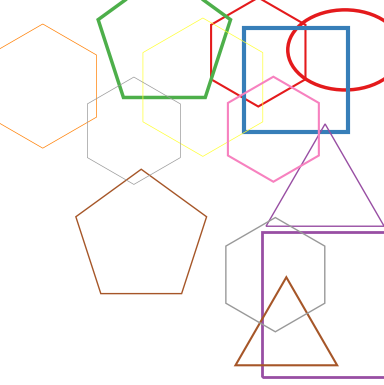[{"shape": "hexagon", "thickness": 1.5, "radius": 0.71, "center": [0.671, 0.865]}, {"shape": "oval", "thickness": 2.5, "radius": 0.74, "center": [0.896, 0.87]}, {"shape": "square", "thickness": 3, "radius": 0.68, "center": [0.769, 0.792]}, {"shape": "pentagon", "thickness": 2.5, "radius": 0.9, "center": [0.427, 0.893]}, {"shape": "square", "thickness": 2, "radius": 0.94, "center": [0.869, 0.21]}, {"shape": "triangle", "thickness": 1, "radius": 0.89, "center": [0.844, 0.501]}, {"shape": "hexagon", "thickness": 0.5, "radius": 0.81, "center": [0.111, 0.776]}, {"shape": "hexagon", "thickness": 0.5, "radius": 0.9, "center": [0.527, 0.774]}, {"shape": "triangle", "thickness": 1.5, "radius": 0.76, "center": [0.744, 0.127]}, {"shape": "pentagon", "thickness": 1, "radius": 0.89, "center": [0.367, 0.382]}, {"shape": "hexagon", "thickness": 1.5, "radius": 0.68, "center": [0.71, 0.664]}, {"shape": "hexagon", "thickness": 1, "radius": 0.74, "center": [0.715, 0.287]}, {"shape": "hexagon", "thickness": 0.5, "radius": 0.7, "center": [0.348, 0.66]}]